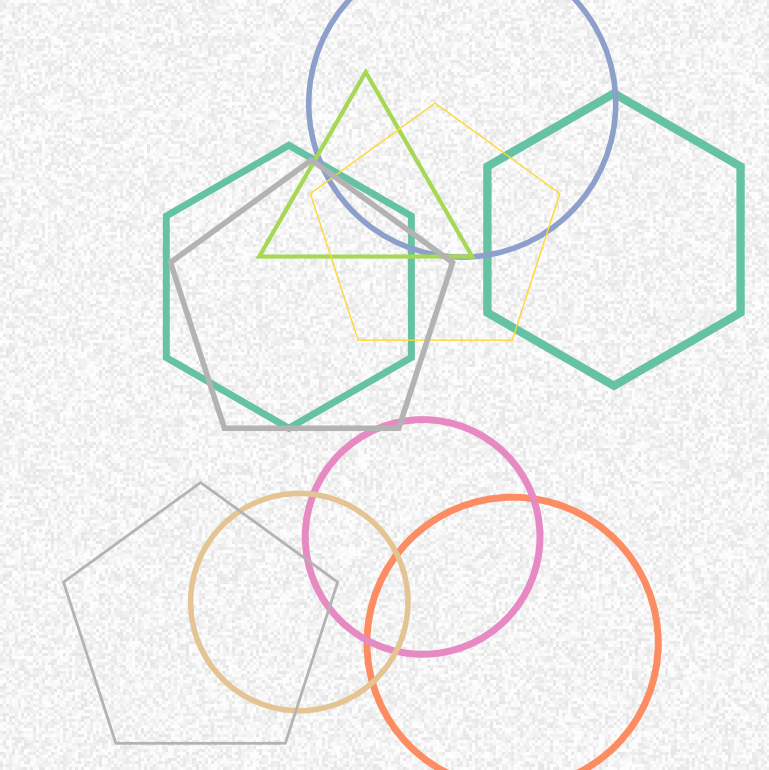[{"shape": "hexagon", "thickness": 2.5, "radius": 0.92, "center": [0.375, 0.628]}, {"shape": "hexagon", "thickness": 3, "radius": 0.95, "center": [0.797, 0.689]}, {"shape": "circle", "thickness": 2.5, "radius": 0.95, "center": [0.666, 0.165]}, {"shape": "circle", "thickness": 2, "radius": 1.0, "center": [0.6, 0.865]}, {"shape": "circle", "thickness": 2.5, "radius": 0.76, "center": [0.549, 0.303]}, {"shape": "triangle", "thickness": 1.5, "radius": 0.8, "center": [0.475, 0.747]}, {"shape": "pentagon", "thickness": 0.5, "radius": 0.85, "center": [0.565, 0.696]}, {"shape": "circle", "thickness": 2, "radius": 0.71, "center": [0.389, 0.218]}, {"shape": "pentagon", "thickness": 2, "radius": 0.96, "center": [0.405, 0.6]}, {"shape": "pentagon", "thickness": 1, "radius": 0.94, "center": [0.261, 0.186]}]